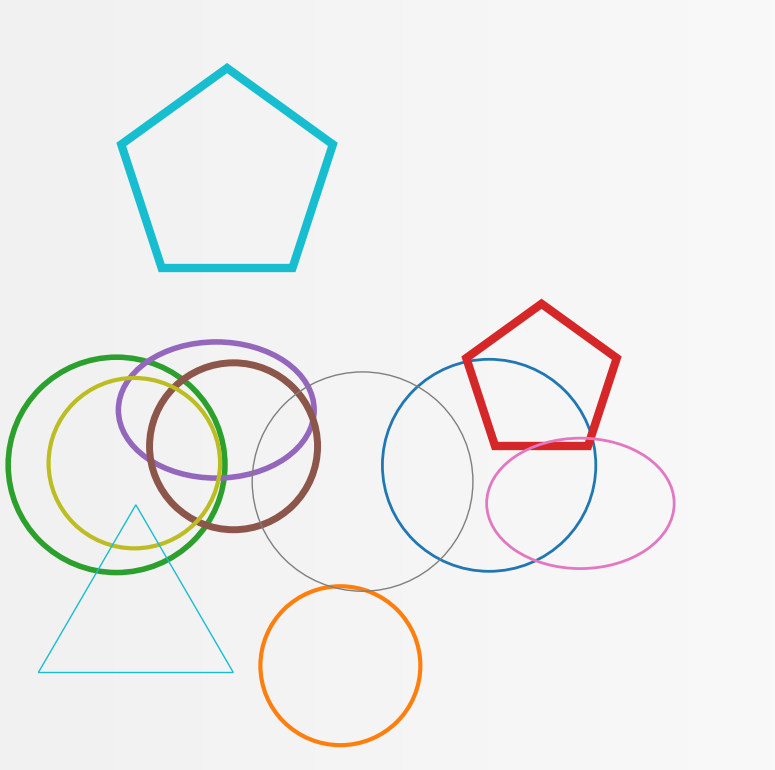[{"shape": "circle", "thickness": 1, "radius": 0.69, "center": [0.631, 0.396]}, {"shape": "circle", "thickness": 1.5, "radius": 0.52, "center": [0.439, 0.135]}, {"shape": "circle", "thickness": 2, "radius": 0.7, "center": [0.15, 0.396]}, {"shape": "pentagon", "thickness": 3, "radius": 0.51, "center": [0.699, 0.503]}, {"shape": "oval", "thickness": 2, "radius": 0.63, "center": [0.279, 0.468]}, {"shape": "circle", "thickness": 2.5, "radius": 0.54, "center": [0.301, 0.42]}, {"shape": "oval", "thickness": 1, "radius": 0.6, "center": [0.749, 0.346]}, {"shape": "circle", "thickness": 0.5, "radius": 0.71, "center": [0.468, 0.375]}, {"shape": "circle", "thickness": 1.5, "radius": 0.55, "center": [0.173, 0.399]}, {"shape": "pentagon", "thickness": 3, "radius": 0.72, "center": [0.293, 0.768]}, {"shape": "triangle", "thickness": 0.5, "radius": 0.73, "center": [0.175, 0.199]}]